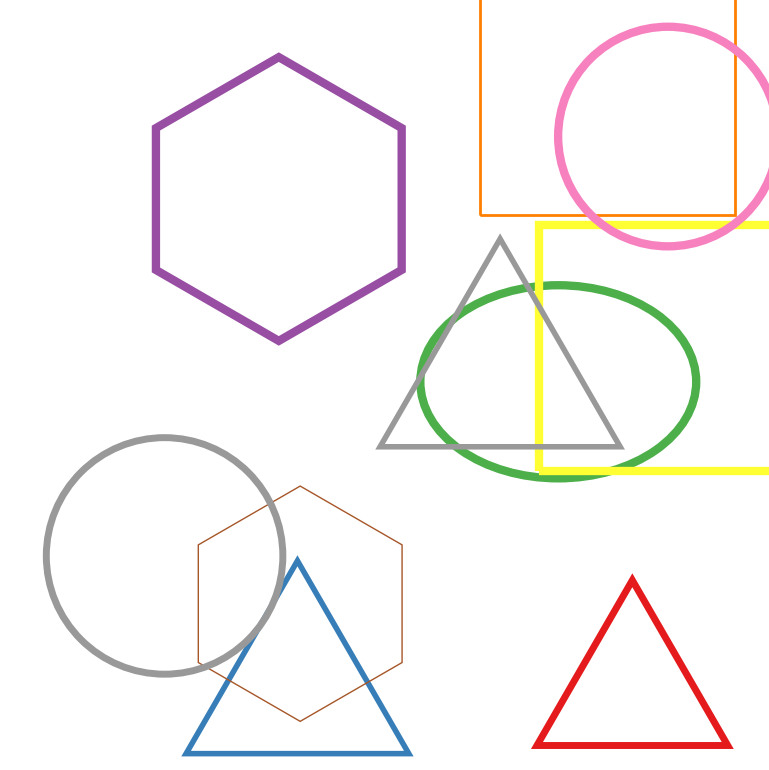[{"shape": "triangle", "thickness": 2.5, "radius": 0.72, "center": [0.821, 0.103]}, {"shape": "triangle", "thickness": 2, "radius": 0.83, "center": [0.386, 0.105]}, {"shape": "oval", "thickness": 3, "radius": 0.9, "center": [0.725, 0.504]}, {"shape": "hexagon", "thickness": 3, "radius": 0.92, "center": [0.362, 0.742]}, {"shape": "square", "thickness": 1, "radius": 0.83, "center": [0.789, 0.886]}, {"shape": "square", "thickness": 3, "radius": 0.8, "center": [0.86, 0.548]}, {"shape": "hexagon", "thickness": 0.5, "radius": 0.76, "center": [0.39, 0.216]}, {"shape": "circle", "thickness": 3, "radius": 0.71, "center": [0.867, 0.823]}, {"shape": "triangle", "thickness": 2, "radius": 0.9, "center": [0.649, 0.51]}, {"shape": "circle", "thickness": 2.5, "radius": 0.77, "center": [0.214, 0.278]}]